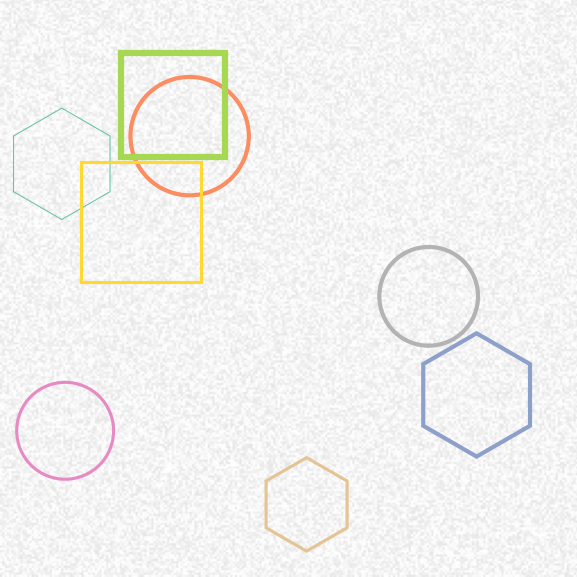[{"shape": "hexagon", "thickness": 0.5, "radius": 0.48, "center": [0.107, 0.715]}, {"shape": "circle", "thickness": 2, "radius": 0.51, "center": [0.328, 0.763]}, {"shape": "hexagon", "thickness": 2, "radius": 0.53, "center": [0.825, 0.315]}, {"shape": "circle", "thickness": 1.5, "radius": 0.42, "center": [0.113, 0.253]}, {"shape": "square", "thickness": 3, "radius": 0.45, "center": [0.3, 0.818]}, {"shape": "square", "thickness": 1.5, "radius": 0.52, "center": [0.244, 0.615]}, {"shape": "hexagon", "thickness": 1.5, "radius": 0.4, "center": [0.531, 0.126]}, {"shape": "circle", "thickness": 2, "radius": 0.43, "center": [0.742, 0.486]}]